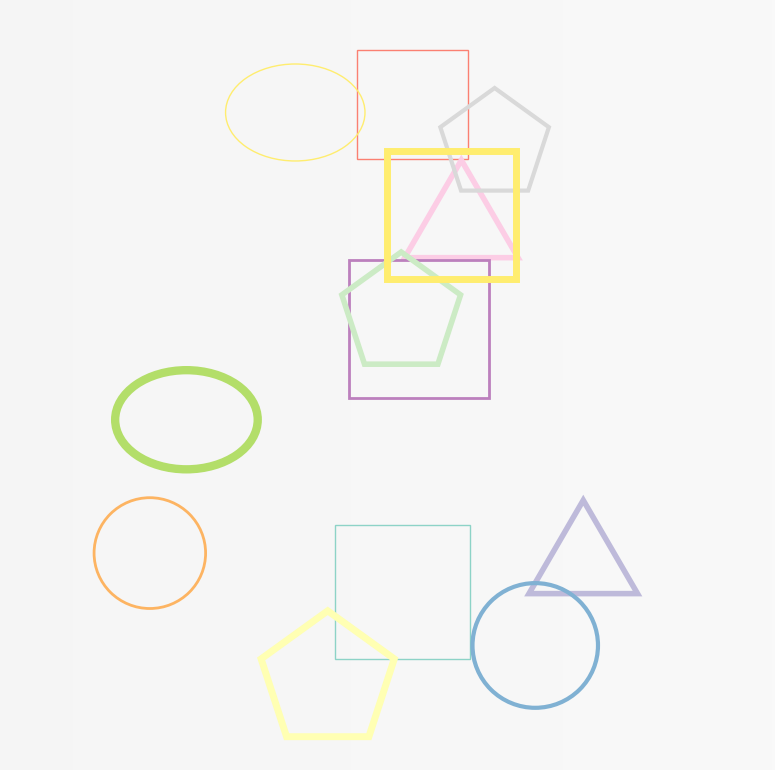[{"shape": "square", "thickness": 0.5, "radius": 0.44, "center": [0.519, 0.231]}, {"shape": "pentagon", "thickness": 2.5, "radius": 0.45, "center": [0.423, 0.116]}, {"shape": "triangle", "thickness": 2, "radius": 0.4, "center": [0.753, 0.269]}, {"shape": "square", "thickness": 0.5, "radius": 0.36, "center": [0.532, 0.864]}, {"shape": "circle", "thickness": 1.5, "radius": 0.4, "center": [0.691, 0.162]}, {"shape": "circle", "thickness": 1, "radius": 0.36, "center": [0.193, 0.282]}, {"shape": "oval", "thickness": 3, "radius": 0.46, "center": [0.241, 0.455]}, {"shape": "triangle", "thickness": 2, "radius": 0.42, "center": [0.595, 0.708]}, {"shape": "pentagon", "thickness": 1.5, "radius": 0.37, "center": [0.638, 0.812]}, {"shape": "square", "thickness": 1, "radius": 0.45, "center": [0.541, 0.573]}, {"shape": "pentagon", "thickness": 2, "radius": 0.4, "center": [0.518, 0.592]}, {"shape": "square", "thickness": 2.5, "radius": 0.42, "center": [0.582, 0.721]}, {"shape": "oval", "thickness": 0.5, "radius": 0.45, "center": [0.381, 0.854]}]